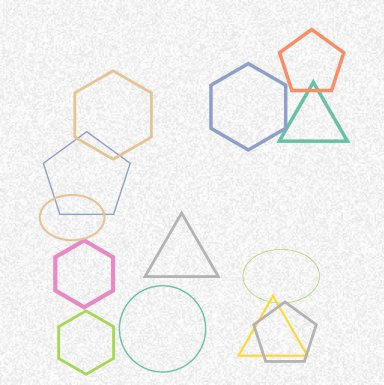[{"shape": "triangle", "thickness": 2.5, "radius": 0.51, "center": [0.814, 0.684]}, {"shape": "circle", "thickness": 1, "radius": 0.56, "center": [0.422, 0.146]}, {"shape": "pentagon", "thickness": 2.5, "radius": 0.44, "center": [0.81, 0.836]}, {"shape": "pentagon", "thickness": 1, "radius": 0.59, "center": [0.225, 0.539]}, {"shape": "hexagon", "thickness": 2.5, "radius": 0.56, "center": [0.645, 0.723]}, {"shape": "hexagon", "thickness": 3, "radius": 0.43, "center": [0.219, 0.289]}, {"shape": "oval", "thickness": 0.5, "radius": 0.5, "center": [0.73, 0.283]}, {"shape": "hexagon", "thickness": 2, "radius": 0.41, "center": [0.224, 0.11]}, {"shape": "triangle", "thickness": 1.5, "radius": 0.52, "center": [0.709, 0.128]}, {"shape": "hexagon", "thickness": 2, "radius": 0.57, "center": [0.294, 0.701]}, {"shape": "oval", "thickness": 1.5, "radius": 0.42, "center": [0.187, 0.435]}, {"shape": "triangle", "thickness": 2, "radius": 0.55, "center": [0.472, 0.337]}, {"shape": "pentagon", "thickness": 2, "radius": 0.43, "center": [0.74, 0.13]}]